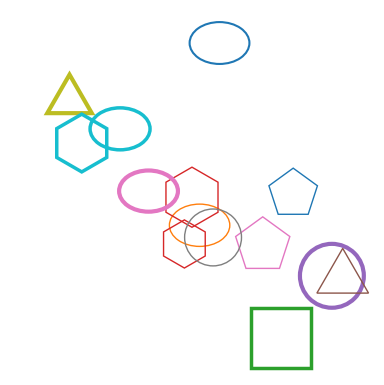[{"shape": "pentagon", "thickness": 1, "radius": 0.33, "center": [0.762, 0.497]}, {"shape": "oval", "thickness": 1.5, "radius": 0.39, "center": [0.57, 0.888]}, {"shape": "oval", "thickness": 1, "radius": 0.39, "center": [0.518, 0.415]}, {"shape": "square", "thickness": 2.5, "radius": 0.39, "center": [0.73, 0.122]}, {"shape": "hexagon", "thickness": 1, "radius": 0.31, "center": [0.479, 0.366]}, {"shape": "hexagon", "thickness": 1, "radius": 0.39, "center": [0.499, 0.488]}, {"shape": "circle", "thickness": 3, "radius": 0.41, "center": [0.862, 0.284]}, {"shape": "triangle", "thickness": 1, "radius": 0.39, "center": [0.89, 0.277]}, {"shape": "pentagon", "thickness": 1, "radius": 0.37, "center": [0.682, 0.363]}, {"shape": "oval", "thickness": 3, "radius": 0.38, "center": [0.386, 0.504]}, {"shape": "circle", "thickness": 1, "radius": 0.37, "center": [0.553, 0.383]}, {"shape": "triangle", "thickness": 3, "radius": 0.33, "center": [0.181, 0.739]}, {"shape": "oval", "thickness": 2.5, "radius": 0.39, "center": [0.312, 0.665]}, {"shape": "hexagon", "thickness": 2.5, "radius": 0.37, "center": [0.212, 0.628]}]